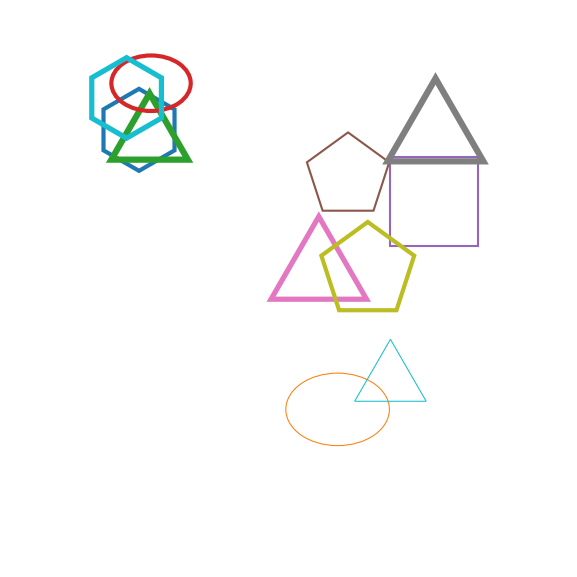[{"shape": "hexagon", "thickness": 2, "radius": 0.36, "center": [0.241, 0.774]}, {"shape": "oval", "thickness": 0.5, "radius": 0.45, "center": [0.585, 0.29]}, {"shape": "triangle", "thickness": 3, "radius": 0.38, "center": [0.259, 0.761]}, {"shape": "oval", "thickness": 2, "radius": 0.34, "center": [0.262, 0.855]}, {"shape": "square", "thickness": 1, "radius": 0.38, "center": [0.752, 0.65]}, {"shape": "pentagon", "thickness": 1, "radius": 0.37, "center": [0.603, 0.695]}, {"shape": "triangle", "thickness": 2.5, "radius": 0.48, "center": [0.552, 0.529]}, {"shape": "triangle", "thickness": 3, "radius": 0.48, "center": [0.754, 0.768]}, {"shape": "pentagon", "thickness": 2, "radius": 0.42, "center": [0.637, 0.53]}, {"shape": "triangle", "thickness": 0.5, "radius": 0.36, "center": [0.676, 0.34]}, {"shape": "hexagon", "thickness": 2.5, "radius": 0.35, "center": [0.219, 0.83]}]